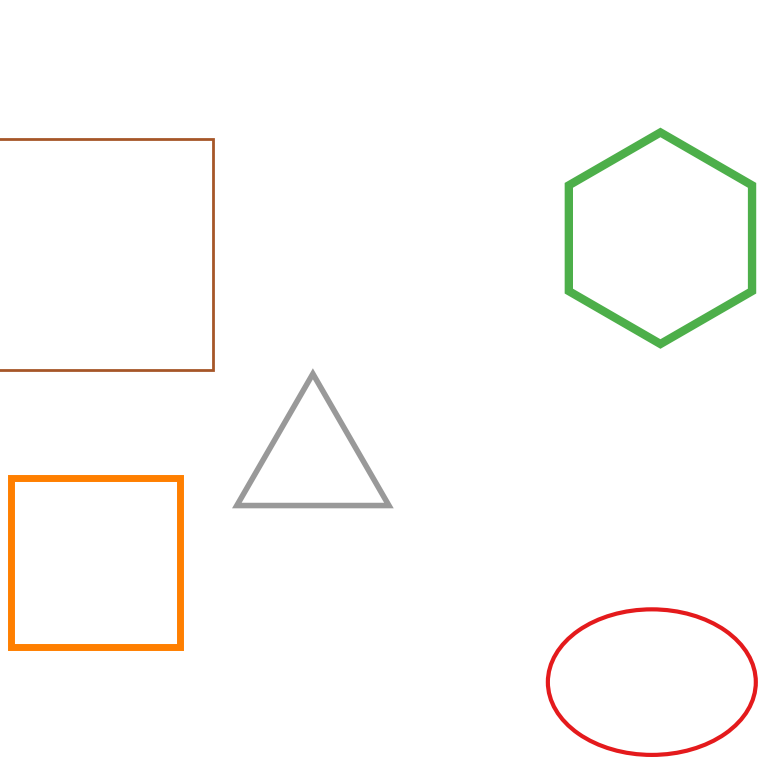[{"shape": "oval", "thickness": 1.5, "radius": 0.68, "center": [0.847, 0.114]}, {"shape": "hexagon", "thickness": 3, "radius": 0.69, "center": [0.858, 0.691]}, {"shape": "square", "thickness": 2.5, "radius": 0.55, "center": [0.124, 0.27]}, {"shape": "square", "thickness": 1, "radius": 0.75, "center": [0.127, 0.669]}, {"shape": "triangle", "thickness": 2, "radius": 0.57, "center": [0.406, 0.4]}]